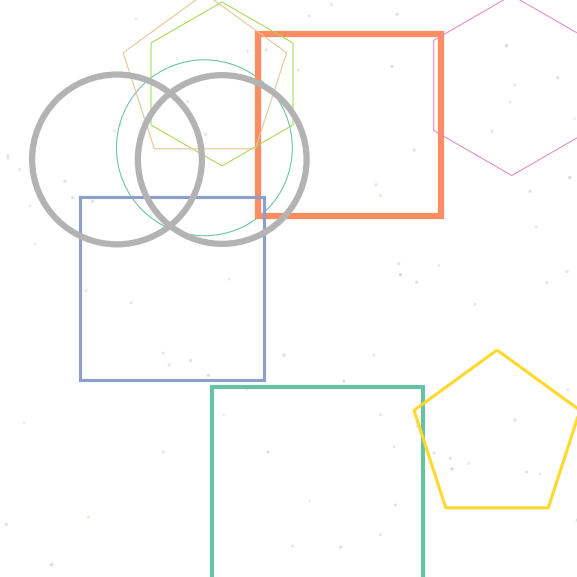[{"shape": "circle", "thickness": 0.5, "radius": 0.76, "center": [0.354, 0.743]}, {"shape": "square", "thickness": 2, "radius": 0.91, "center": [0.549, 0.146]}, {"shape": "square", "thickness": 3, "radius": 0.79, "center": [0.605, 0.783]}, {"shape": "square", "thickness": 1.5, "radius": 0.8, "center": [0.297, 0.499]}, {"shape": "hexagon", "thickness": 0.5, "radius": 0.78, "center": [0.886, 0.851]}, {"shape": "hexagon", "thickness": 0.5, "radius": 0.71, "center": [0.384, 0.854]}, {"shape": "pentagon", "thickness": 1.5, "radius": 0.76, "center": [0.861, 0.242]}, {"shape": "pentagon", "thickness": 0.5, "radius": 0.74, "center": [0.355, 0.862]}, {"shape": "circle", "thickness": 3, "radius": 0.73, "center": [0.385, 0.723]}, {"shape": "circle", "thickness": 3, "radius": 0.74, "center": [0.203, 0.723]}]